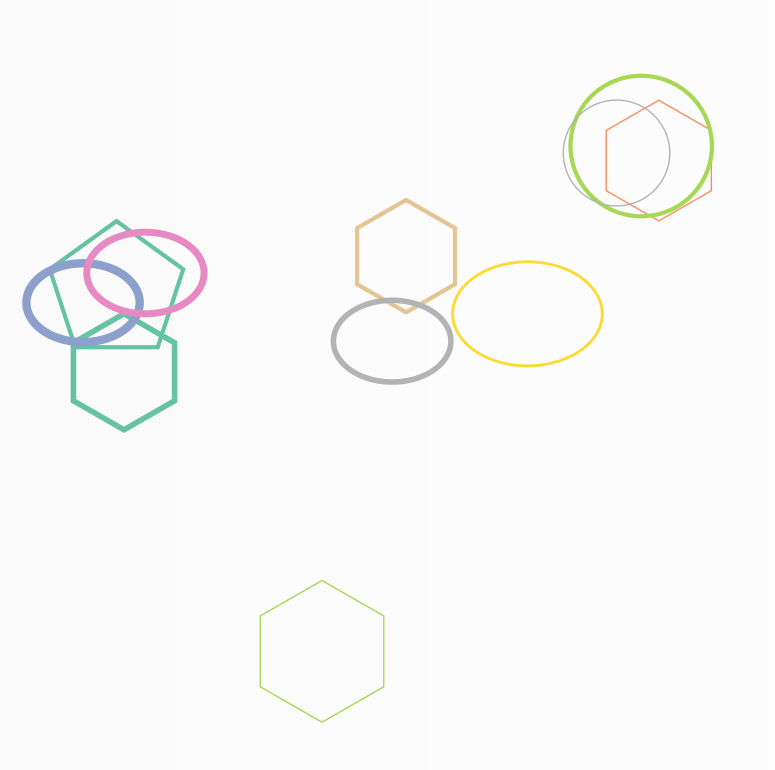[{"shape": "pentagon", "thickness": 1.5, "radius": 0.45, "center": [0.15, 0.622]}, {"shape": "hexagon", "thickness": 2, "radius": 0.38, "center": [0.16, 0.517]}, {"shape": "hexagon", "thickness": 0.5, "radius": 0.39, "center": [0.85, 0.791]}, {"shape": "oval", "thickness": 3, "radius": 0.37, "center": [0.107, 0.607]}, {"shape": "oval", "thickness": 2.5, "radius": 0.38, "center": [0.188, 0.645]}, {"shape": "circle", "thickness": 1.5, "radius": 0.46, "center": [0.827, 0.81]}, {"shape": "hexagon", "thickness": 0.5, "radius": 0.46, "center": [0.415, 0.154]}, {"shape": "oval", "thickness": 1, "radius": 0.48, "center": [0.681, 0.592]}, {"shape": "hexagon", "thickness": 1.5, "radius": 0.36, "center": [0.524, 0.667]}, {"shape": "circle", "thickness": 0.5, "radius": 0.34, "center": [0.796, 0.801]}, {"shape": "oval", "thickness": 2, "radius": 0.38, "center": [0.506, 0.557]}]